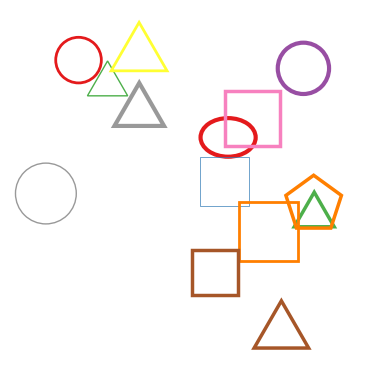[{"shape": "oval", "thickness": 3, "radius": 0.36, "center": [0.593, 0.643]}, {"shape": "circle", "thickness": 2, "radius": 0.3, "center": [0.204, 0.844]}, {"shape": "square", "thickness": 0.5, "radius": 0.32, "center": [0.584, 0.529]}, {"shape": "triangle", "thickness": 2.5, "radius": 0.3, "center": [0.816, 0.441]}, {"shape": "triangle", "thickness": 1, "radius": 0.3, "center": [0.279, 0.781]}, {"shape": "circle", "thickness": 3, "radius": 0.33, "center": [0.788, 0.822]}, {"shape": "pentagon", "thickness": 2.5, "radius": 0.38, "center": [0.815, 0.469]}, {"shape": "square", "thickness": 2, "radius": 0.38, "center": [0.698, 0.4]}, {"shape": "triangle", "thickness": 2, "radius": 0.42, "center": [0.361, 0.858]}, {"shape": "square", "thickness": 2.5, "radius": 0.3, "center": [0.558, 0.292]}, {"shape": "triangle", "thickness": 2.5, "radius": 0.41, "center": [0.731, 0.137]}, {"shape": "square", "thickness": 2.5, "radius": 0.36, "center": [0.655, 0.692]}, {"shape": "circle", "thickness": 1, "radius": 0.39, "center": [0.119, 0.497]}, {"shape": "triangle", "thickness": 3, "radius": 0.37, "center": [0.362, 0.71]}]